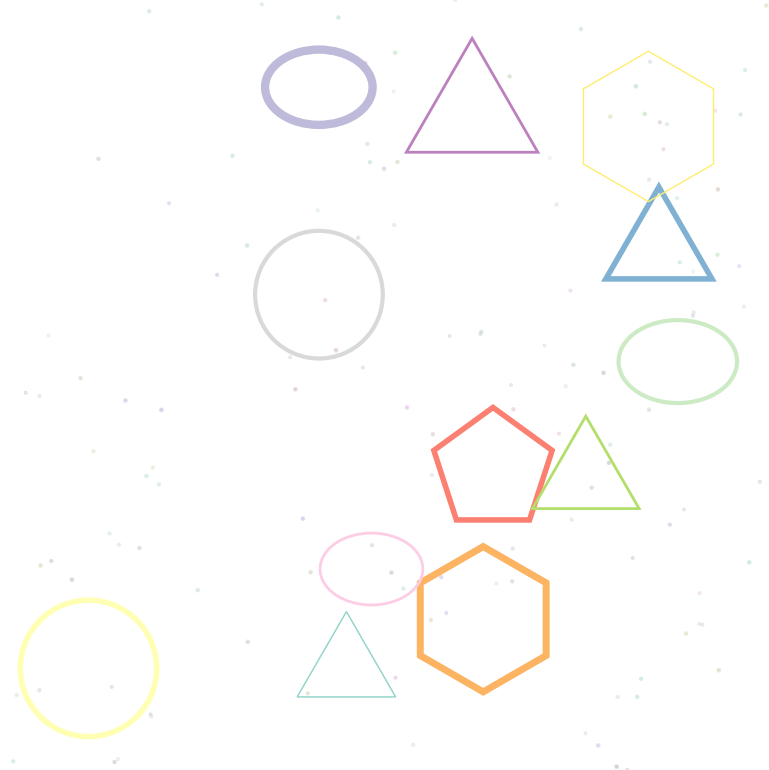[{"shape": "triangle", "thickness": 0.5, "radius": 0.37, "center": [0.45, 0.132]}, {"shape": "circle", "thickness": 2, "radius": 0.44, "center": [0.115, 0.132]}, {"shape": "oval", "thickness": 3, "radius": 0.35, "center": [0.414, 0.887]}, {"shape": "pentagon", "thickness": 2, "radius": 0.4, "center": [0.64, 0.39]}, {"shape": "triangle", "thickness": 2, "radius": 0.4, "center": [0.856, 0.678]}, {"shape": "hexagon", "thickness": 2.5, "radius": 0.47, "center": [0.628, 0.196]}, {"shape": "triangle", "thickness": 1, "radius": 0.4, "center": [0.761, 0.379]}, {"shape": "oval", "thickness": 1, "radius": 0.33, "center": [0.482, 0.261]}, {"shape": "circle", "thickness": 1.5, "radius": 0.41, "center": [0.414, 0.617]}, {"shape": "triangle", "thickness": 1, "radius": 0.49, "center": [0.613, 0.852]}, {"shape": "oval", "thickness": 1.5, "radius": 0.38, "center": [0.88, 0.53]}, {"shape": "hexagon", "thickness": 0.5, "radius": 0.49, "center": [0.842, 0.836]}]